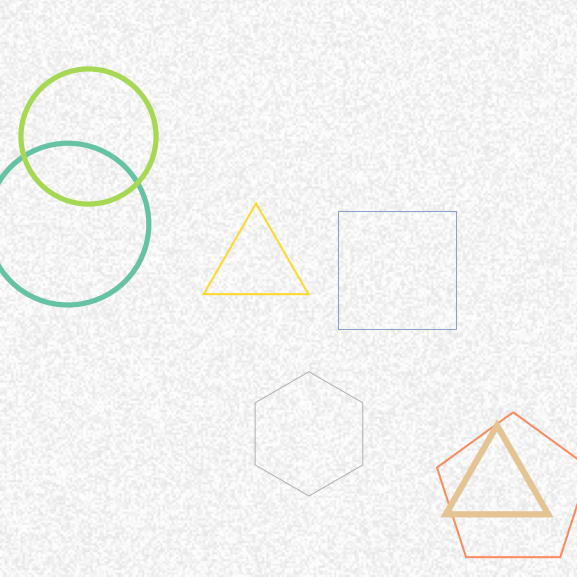[{"shape": "circle", "thickness": 2.5, "radius": 0.7, "center": [0.118, 0.611]}, {"shape": "pentagon", "thickness": 1, "radius": 0.69, "center": [0.889, 0.147]}, {"shape": "square", "thickness": 0.5, "radius": 0.51, "center": [0.687, 0.532]}, {"shape": "circle", "thickness": 2.5, "radius": 0.58, "center": [0.153, 0.763]}, {"shape": "triangle", "thickness": 1, "radius": 0.52, "center": [0.443, 0.542]}, {"shape": "triangle", "thickness": 3, "radius": 0.51, "center": [0.861, 0.16]}, {"shape": "hexagon", "thickness": 0.5, "radius": 0.54, "center": [0.535, 0.248]}]